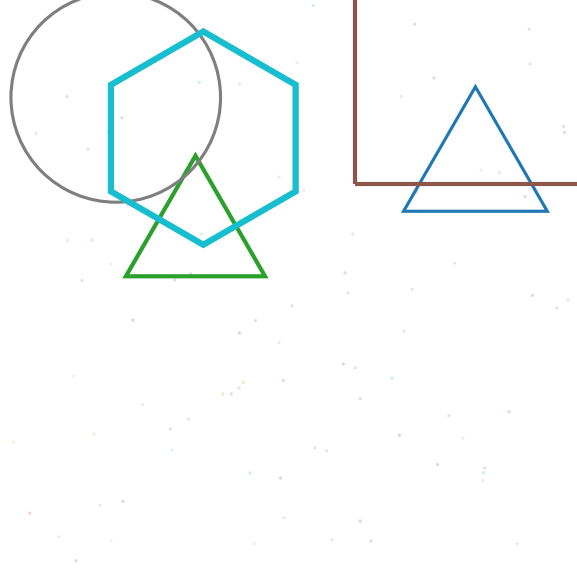[{"shape": "triangle", "thickness": 1.5, "radius": 0.72, "center": [0.823, 0.705]}, {"shape": "triangle", "thickness": 2, "radius": 0.7, "center": [0.338, 0.59]}, {"shape": "square", "thickness": 2, "radius": 0.99, "center": [0.812, 0.879]}, {"shape": "circle", "thickness": 1.5, "radius": 0.91, "center": [0.2, 0.83]}, {"shape": "hexagon", "thickness": 3, "radius": 0.92, "center": [0.352, 0.76]}]